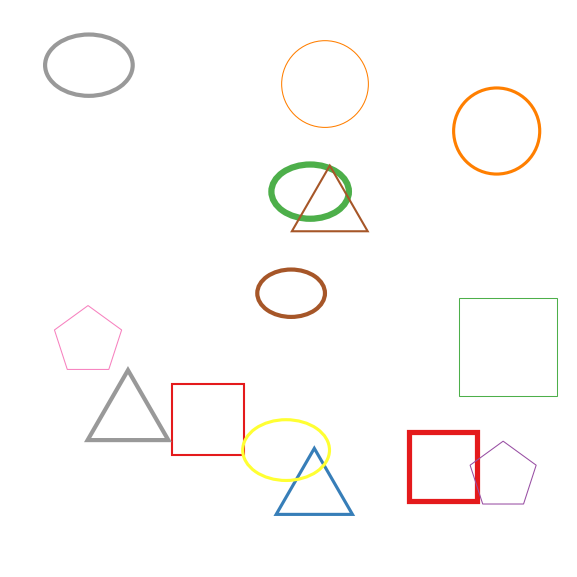[{"shape": "square", "thickness": 2.5, "radius": 0.3, "center": [0.767, 0.191]}, {"shape": "square", "thickness": 1, "radius": 0.31, "center": [0.36, 0.273]}, {"shape": "triangle", "thickness": 1.5, "radius": 0.38, "center": [0.544, 0.147]}, {"shape": "square", "thickness": 0.5, "radius": 0.42, "center": [0.879, 0.398]}, {"shape": "oval", "thickness": 3, "radius": 0.34, "center": [0.537, 0.667]}, {"shape": "pentagon", "thickness": 0.5, "radius": 0.3, "center": [0.871, 0.175]}, {"shape": "circle", "thickness": 1.5, "radius": 0.37, "center": [0.86, 0.772]}, {"shape": "circle", "thickness": 0.5, "radius": 0.38, "center": [0.563, 0.854]}, {"shape": "oval", "thickness": 1.5, "radius": 0.38, "center": [0.495, 0.22]}, {"shape": "triangle", "thickness": 1, "radius": 0.38, "center": [0.571, 0.637]}, {"shape": "oval", "thickness": 2, "radius": 0.29, "center": [0.504, 0.491]}, {"shape": "pentagon", "thickness": 0.5, "radius": 0.31, "center": [0.152, 0.409]}, {"shape": "triangle", "thickness": 2, "radius": 0.4, "center": [0.222, 0.277]}, {"shape": "oval", "thickness": 2, "radius": 0.38, "center": [0.154, 0.886]}]